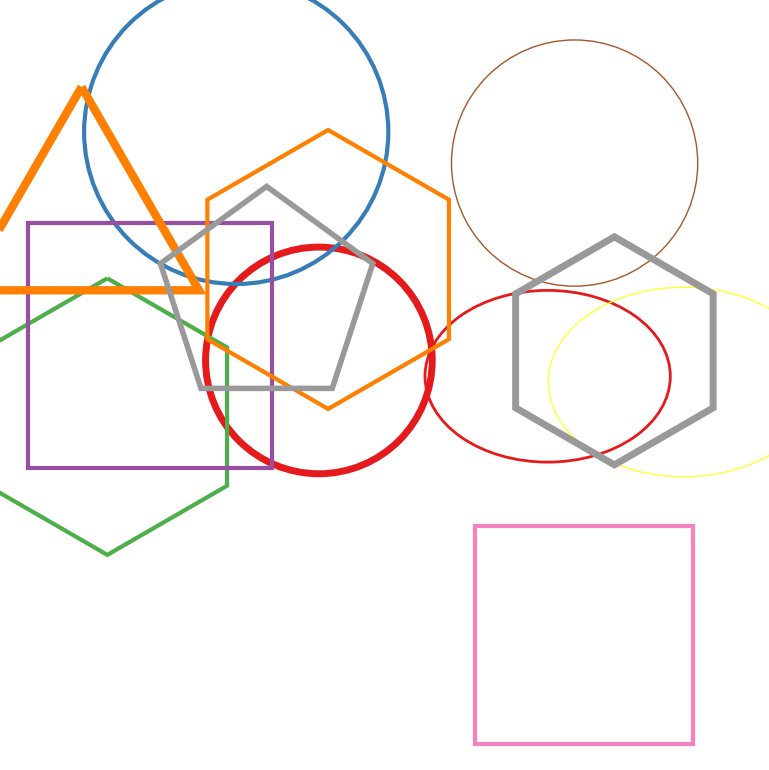[{"shape": "oval", "thickness": 1, "radius": 0.8, "center": [0.711, 0.511]}, {"shape": "circle", "thickness": 2.5, "radius": 0.74, "center": [0.414, 0.532]}, {"shape": "circle", "thickness": 1.5, "radius": 0.99, "center": [0.307, 0.829]}, {"shape": "hexagon", "thickness": 1.5, "radius": 0.9, "center": [0.139, 0.459]}, {"shape": "square", "thickness": 1.5, "radius": 0.79, "center": [0.195, 0.551]}, {"shape": "hexagon", "thickness": 1.5, "radius": 0.91, "center": [0.426, 0.65]}, {"shape": "triangle", "thickness": 3, "radius": 0.88, "center": [0.106, 0.711]}, {"shape": "oval", "thickness": 0.5, "radius": 0.88, "center": [0.888, 0.504]}, {"shape": "circle", "thickness": 0.5, "radius": 0.8, "center": [0.746, 0.788]}, {"shape": "square", "thickness": 1.5, "radius": 0.71, "center": [0.758, 0.176]}, {"shape": "hexagon", "thickness": 2.5, "radius": 0.74, "center": [0.798, 0.544]}, {"shape": "pentagon", "thickness": 2, "radius": 0.72, "center": [0.346, 0.613]}]